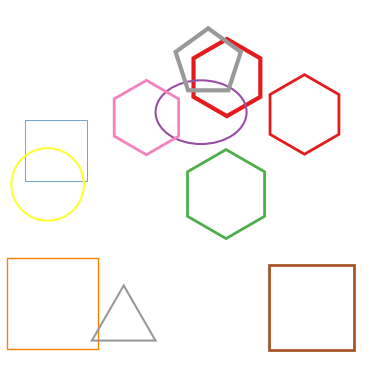[{"shape": "hexagon", "thickness": 2, "radius": 0.52, "center": [0.791, 0.703]}, {"shape": "hexagon", "thickness": 3, "radius": 0.5, "center": [0.589, 0.799]}, {"shape": "square", "thickness": 0.5, "radius": 0.4, "center": [0.145, 0.609]}, {"shape": "hexagon", "thickness": 2, "radius": 0.58, "center": [0.587, 0.496]}, {"shape": "oval", "thickness": 1.5, "radius": 0.59, "center": [0.522, 0.709]}, {"shape": "square", "thickness": 1, "radius": 0.59, "center": [0.137, 0.211]}, {"shape": "circle", "thickness": 1.5, "radius": 0.47, "center": [0.124, 0.521]}, {"shape": "square", "thickness": 2, "radius": 0.55, "center": [0.81, 0.2]}, {"shape": "hexagon", "thickness": 2, "radius": 0.48, "center": [0.38, 0.695]}, {"shape": "pentagon", "thickness": 3, "radius": 0.45, "center": [0.541, 0.837]}, {"shape": "triangle", "thickness": 1.5, "radius": 0.48, "center": [0.321, 0.163]}]